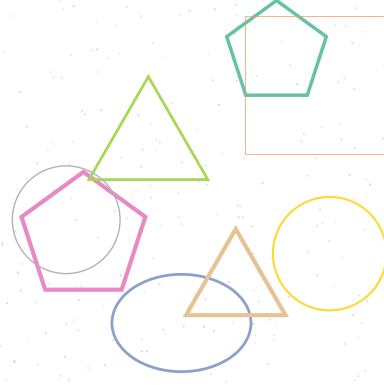[{"shape": "pentagon", "thickness": 2.5, "radius": 0.68, "center": [0.718, 0.863]}, {"shape": "square", "thickness": 0.5, "radius": 0.9, "center": [0.817, 0.78]}, {"shape": "oval", "thickness": 2, "radius": 0.9, "center": [0.471, 0.161]}, {"shape": "pentagon", "thickness": 3, "radius": 0.85, "center": [0.217, 0.384]}, {"shape": "triangle", "thickness": 2, "radius": 0.89, "center": [0.385, 0.623]}, {"shape": "circle", "thickness": 1.5, "radius": 0.74, "center": [0.856, 0.341]}, {"shape": "triangle", "thickness": 3, "radius": 0.75, "center": [0.612, 0.256]}, {"shape": "circle", "thickness": 1, "radius": 0.7, "center": [0.172, 0.429]}]